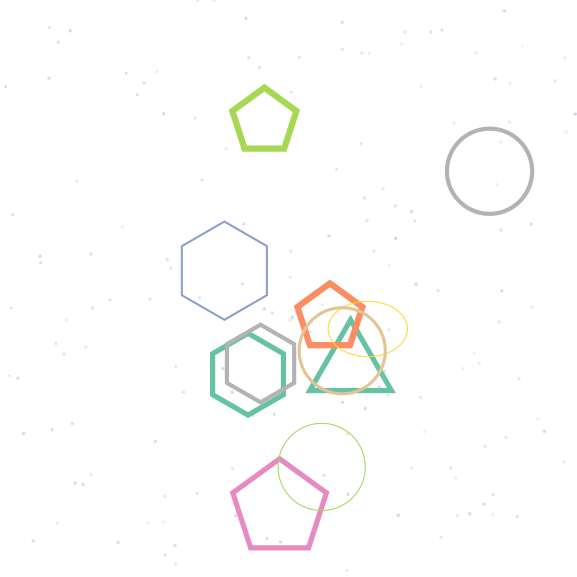[{"shape": "triangle", "thickness": 2.5, "radius": 0.41, "center": [0.607, 0.364]}, {"shape": "hexagon", "thickness": 2.5, "radius": 0.35, "center": [0.43, 0.351]}, {"shape": "pentagon", "thickness": 3, "radius": 0.3, "center": [0.571, 0.449]}, {"shape": "hexagon", "thickness": 1, "radius": 0.43, "center": [0.389, 0.53]}, {"shape": "pentagon", "thickness": 2.5, "radius": 0.43, "center": [0.484, 0.119]}, {"shape": "circle", "thickness": 0.5, "radius": 0.38, "center": [0.557, 0.191]}, {"shape": "pentagon", "thickness": 3, "radius": 0.29, "center": [0.458, 0.789]}, {"shape": "oval", "thickness": 0.5, "radius": 0.34, "center": [0.637, 0.429]}, {"shape": "circle", "thickness": 1.5, "radius": 0.37, "center": [0.593, 0.392]}, {"shape": "hexagon", "thickness": 2, "radius": 0.34, "center": [0.451, 0.37]}, {"shape": "circle", "thickness": 2, "radius": 0.37, "center": [0.848, 0.703]}]